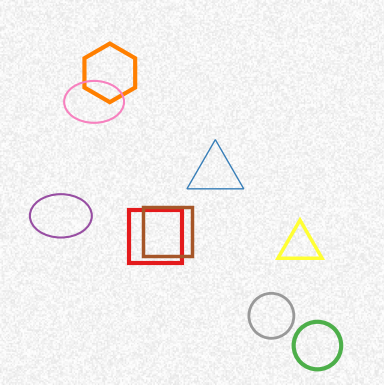[{"shape": "square", "thickness": 3, "radius": 0.35, "center": [0.404, 0.385]}, {"shape": "triangle", "thickness": 1, "radius": 0.43, "center": [0.559, 0.552]}, {"shape": "circle", "thickness": 3, "radius": 0.31, "center": [0.825, 0.102]}, {"shape": "oval", "thickness": 1.5, "radius": 0.4, "center": [0.158, 0.439]}, {"shape": "hexagon", "thickness": 3, "radius": 0.38, "center": [0.285, 0.811]}, {"shape": "triangle", "thickness": 2.5, "radius": 0.33, "center": [0.779, 0.362]}, {"shape": "square", "thickness": 2.5, "radius": 0.32, "center": [0.435, 0.398]}, {"shape": "oval", "thickness": 1.5, "radius": 0.39, "center": [0.244, 0.735]}, {"shape": "circle", "thickness": 2, "radius": 0.29, "center": [0.705, 0.18]}]